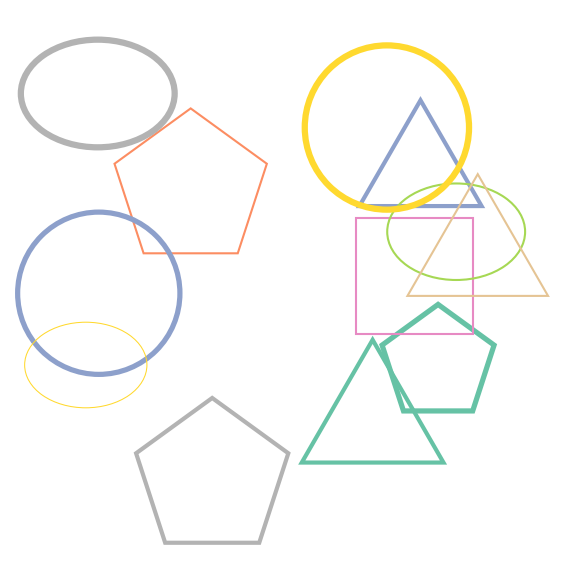[{"shape": "pentagon", "thickness": 2.5, "radius": 0.51, "center": [0.759, 0.37]}, {"shape": "triangle", "thickness": 2, "radius": 0.71, "center": [0.645, 0.269]}, {"shape": "pentagon", "thickness": 1, "radius": 0.69, "center": [0.33, 0.673]}, {"shape": "triangle", "thickness": 2, "radius": 0.61, "center": [0.728, 0.703]}, {"shape": "circle", "thickness": 2.5, "radius": 0.7, "center": [0.171, 0.491]}, {"shape": "square", "thickness": 1, "radius": 0.5, "center": [0.718, 0.521]}, {"shape": "oval", "thickness": 1, "radius": 0.6, "center": [0.79, 0.598]}, {"shape": "circle", "thickness": 3, "radius": 0.71, "center": [0.67, 0.778]}, {"shape": "oval", "thickness": 0.5, "radius": 0.53, "center": [0.149, 0.367]}, {"shape": "triangle", "thickness": 1, "radius": 0.7, "center": [0.827, 0.557]}, {"shape": "oval", "thickness": 3, "radius": 0.67, "center": [0.169, 0.837]}, {"shape": "pentagon", "thickness": 2, "radius": 0.69, "center": [0.367, 0.171]}]